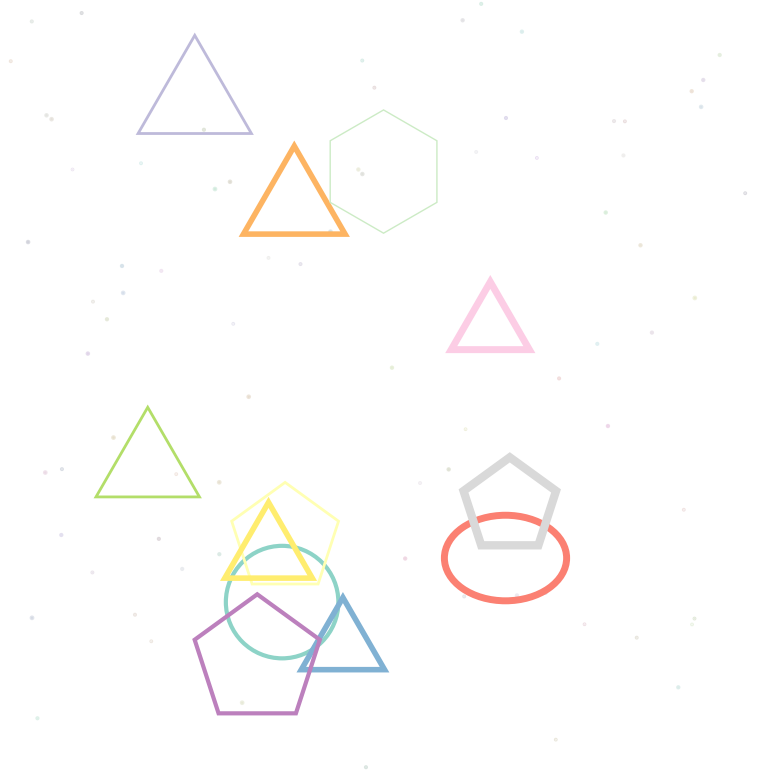[{"shape": "circle", "thickness": 1.5, "radius": 0.37, "center": [0.366, 0.218]}, {"shape": "pentagon", "thickness": 1, "radius": 0.36, "center": [0.37, 0.301]}, {"shape": "triangle", "thickness": 1, "radius": 0.42, "center": [0.253, 0.869]}, {"shape": "oval", "thickness": 2.5, "radius": 0.4, "center": [0.657, 0.275]}, {"shape": "triangle", "thickness": 2, "radius": 0.31, "center": [0.445, 0.162]}, {"shape": "triangle", "thickness": 2, "radius": 0.38, "center": [0.382, 0.734]}, {"shape": "triangle", "thickness": 1, "radius": 0.39, "center": [0.192, 0.393]}, {"shape": "triangle", "thickness": 2.5, "radius": 0.29, "center": [0.637, 0.575]}, {"shape": "pentagon", "thickness": 3, "radius": 0.32, "center": [0.662, 0.343]}, {"shape": "pentagon", "thickness": 1.5, "radius": 0.43, "center": [0.334, 0.143]}, {"shape": "hexagon", "thickness": 0.5, "radius": 0.4, "center": [0.498, 0.777]}, {"shape": "triangle", "thickness": 2, "radius": 0.33, "center": [0.349, 0.282]}]